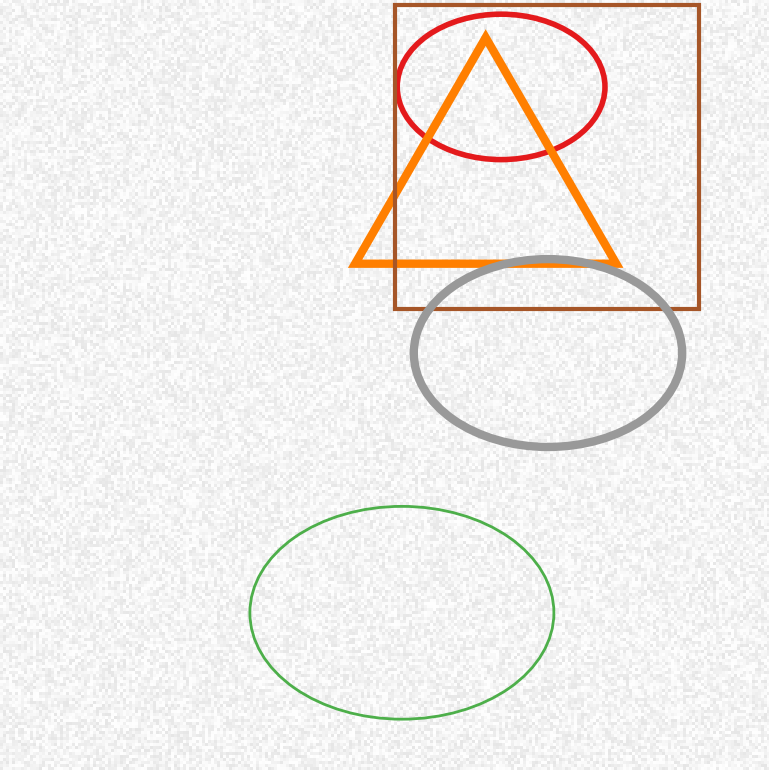[{"shape": "oval", "thickness": 2, "radius": 0.67, "center": [0.651, 0.887]}, {"shape": "oval", "thickness": 1, "radius": 0.99, "center": [0.522, 0.204]}, {"shape": "triangle", "thickness": 3, "radius": 0.98, "center": [0.631, 0.755]}, {"shape": "square", "thickness": 1.5, "radius": 0.99, "center": [0.71, 0.796]}, {"shape": "oval", "thickness": 3, "radius": 0.87, "center": [0.712, 0.541]}]